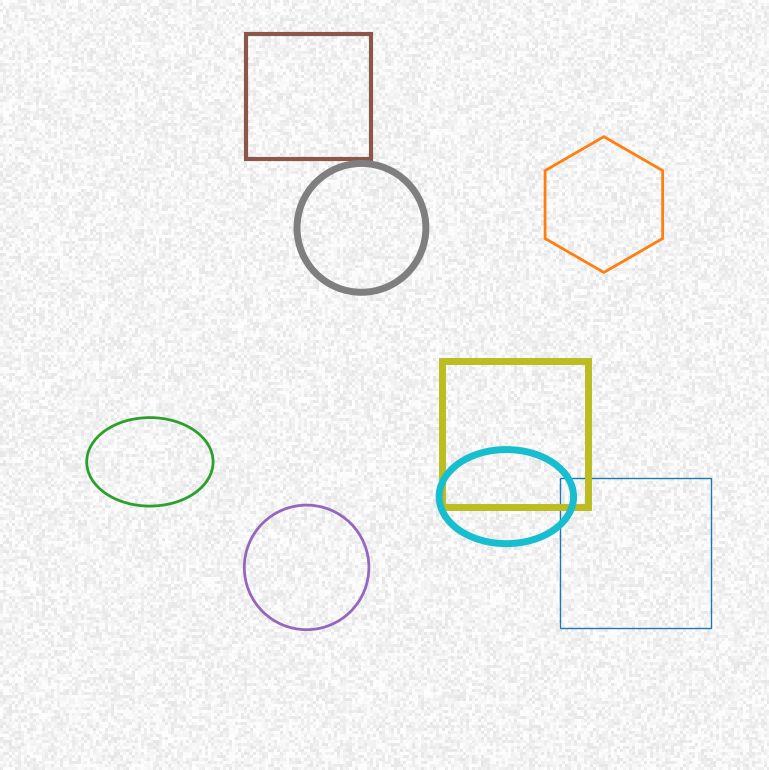[{"shape": "square", "thickness": 0.5, "radius": 0.49, "center": [0.826, 0.282]}, {"shape": "hexagon", "thickness": 1, "radius": 0.44, "center": [0.784, 0.734]}, {"shape": "oval", "thickness": 1, "radius": 0.41, "center": [0.195, 0.4]}, {"shape": "circle", "thickness": 1, "radius": 0.4, "center": [0.398, 0.263]}, {"shape": "square", "thickness": 1.5, "radius": 0.41, "center": [0.401, 0.874]}, {"shape": "circle", "thickness": 2.5, "radius": 0.42, "center": [0.469, 0.704]}, {"shape": "square", "thickness": 2.5, "radius": 0.47, "center": [0.668, 0.437]}, {"shape": "oval", "thickness": 2.5, "radius": 0.44, "center": [0.658, 0.355]}]